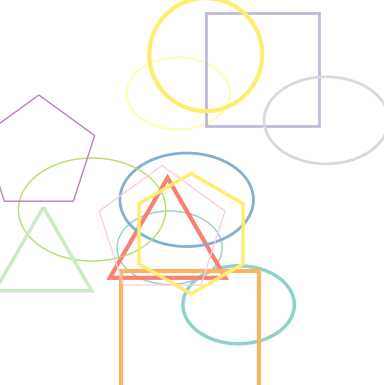[{"shape": "oval", "thickness": 2.5, "radius": 0.72, "center": [0.62, 0.208]}, {"shape": "oval", "thickness": 1, "radius": 0.68, "center": [0.441, 0.357]}, {"shape": "oval", "thickness": 1.5, "radius": 0.67, "center": [0.463, 0.757]}, {"shape": "square", "thickness": 2, "radius": 0.73, "center": [0.681, 0.818]}, {"shape": "triangle", "thickness": 3, "radius": 0.87, "center": [0.435, 0.365]}, {"shape": "oval", "thickness": 2, "radius": 0.87, "center": [0.485, 0.481]}, {"shape": "square", "thickness": 3, "radius": 0.89, "center": [0.493, 0.116]}, {"shape": "oval", "thickness": 1, "radius": 0.96, "center": [0.239, 0.456]}, {"shape": "pentagon", "thickness": 1, "radius": 0.86, "center": [0.421, 0.399]}, {"shape": "oval", "thickness": 2, "radius": 0.81, "center": [0.847, 0.687]}, {"shape": "pentagon", "thickness": 1, "radius": 0.76, "center": [0.101, 0.601]}, {"shape": "triangle", "thickness": 2.5, "radius": 0.72, "center": [0.113, 0.317]}, {"shape": "hexagon", "thickness": 2.5, "radius": 0.78, "center": [0.496, 0.393]}, {"shape": "circle", "thickness": 3, "radius": 0.73, "center": [0.534, 0.858]}]